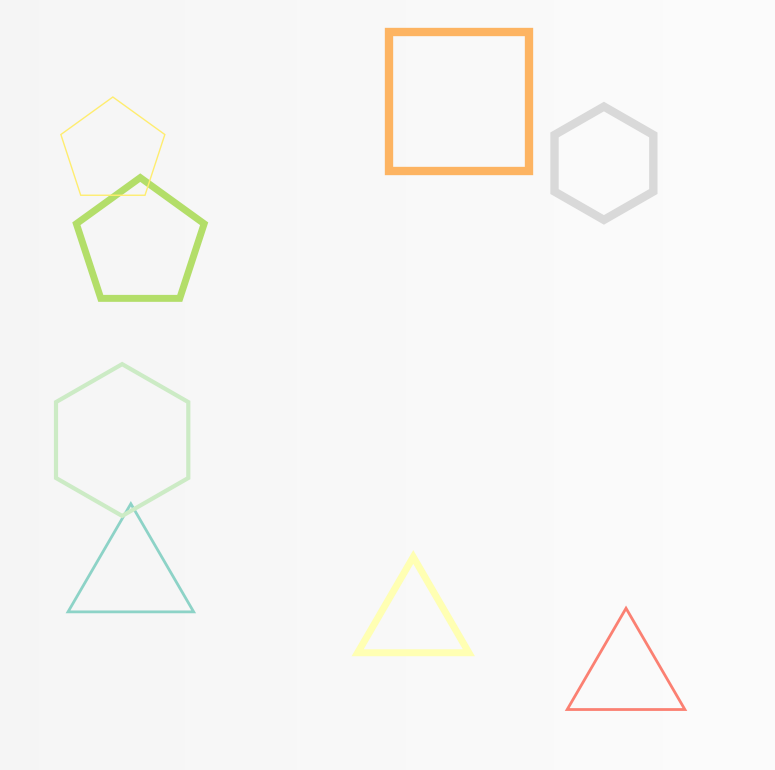[{"shape": "triangle", "thickness": 1, "radius": 0.47, "center": [0.169, 0.252]}, {"shape": "triangle", "thickness": 2.5, "radius": 0.41, "center": [0.533, 0.194]}, {"shape": "triangle", "thickness": 1, "radius": 0.44, "center": [0.808, 0.122]}, {"shape": "square", "thickness": 3, "radius": 0.45, "center": [0.592, 0.868]}, {"shape": "pentagon", "thickness": 2.5, "radius": 0.43, "center": [0.181, 0.683]}, {"shape": "hexagon", "thickness": 3, "radius": 0.37, "center": [0.779, 0.788]}, {"shape": "hexagon", "thickness": 1.5, "radius": 0.49, "center": [0.158, 0.429]}, {"shape": "pentagon", "thickness": 0.5, "radius": 0.35, "center": [0.146, 0.803]}]